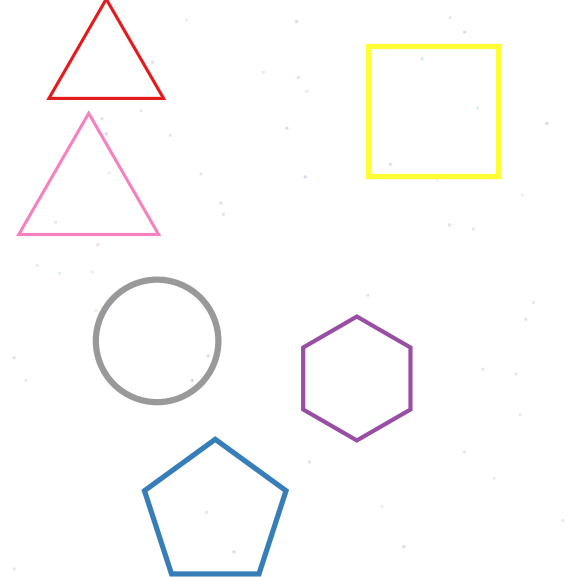[{"shape": "triangle", "thickness": 1.5, "radius": 0.57, "center": [0.184, 0.886]}, {"shape": "pentagon", "thickness": 2.5, "radius": 0.64, "center": [0.373, 0.11]}, {"shape": "hexagon", "thickness": 2, "radius": 0.54, "center": [0.618, 0.344]}, {"shape": "square", "thickness": 2.5, "radius": 0.56, "center": [0.749, 0.807]}, {"shape": "triangle", "thickness": 1.5, "radius": 0.7, "center": [0.154, 0.663]}, {"shape": "circle", "thickness": 3, "radius": 0.53, "center": [0.272, 0.409]}]